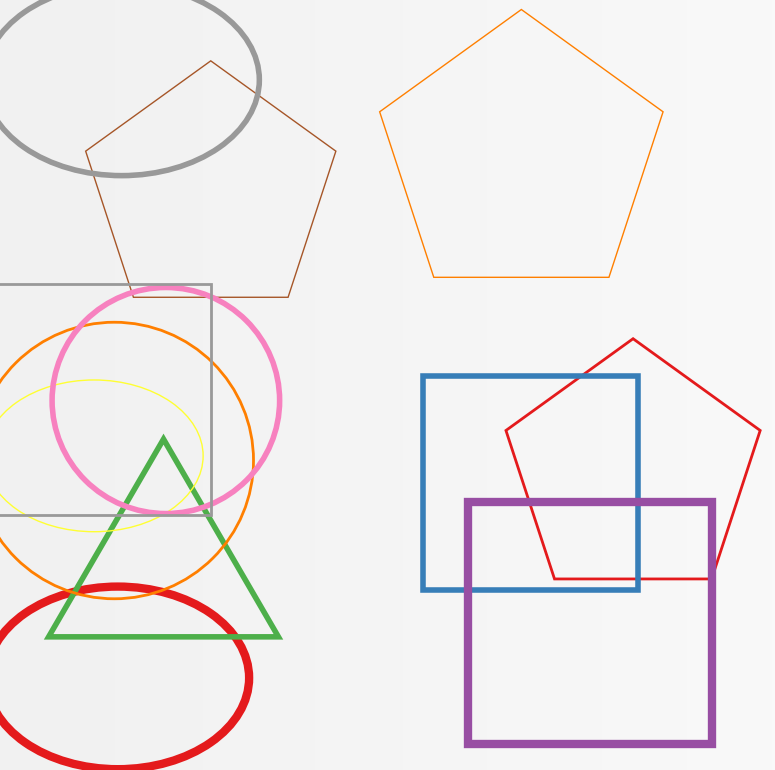[{"shape": "oval", "thickness": 3, "radius": 0.85, "center": [0.152, 0.12]}, {"shape": "pentagon", "thickness": 1, "radius": 0.86, "center": [0.817, 0.388]}, {"shape": "square", "thickness": 2, "radius": 0.7, "center": [0.684, 0.373]}, {"shape": "triangle", "thickness": 2, "radius": 0.86, "center": [0.211, 0.259]}, {"shape": "square", "thickness": 3, "radius": 0.79, "center": [0.761, 0.191]}, {"shape": "circle", "thickness": 1, "radius": 0.9, "center": [0.148, 0.402]}, {"shape": "pentagon", "thickness": 0.5, "radius": 0.96, "center": [0.673, 0.795]}, {"shape": "oval", "thickness": 0.5, "radius": 0.7, "center": [0.121, 0.408]}, {"shape": "pentagon", "thickness": 0.5, "radius": 0.85, "center": [0.272, 0.751]}, {"shape": "circle", "thickness": 2, "radius": 0.73, "center": [0.214, 0.48]}, {"shape": "oval", "thickness": 2, "radius": 0.89, "center": [0.157, 0.896]}, {"shape": "square", "thickness": 1, "radius": 0.75, "center": [0.122, 0.481]}]